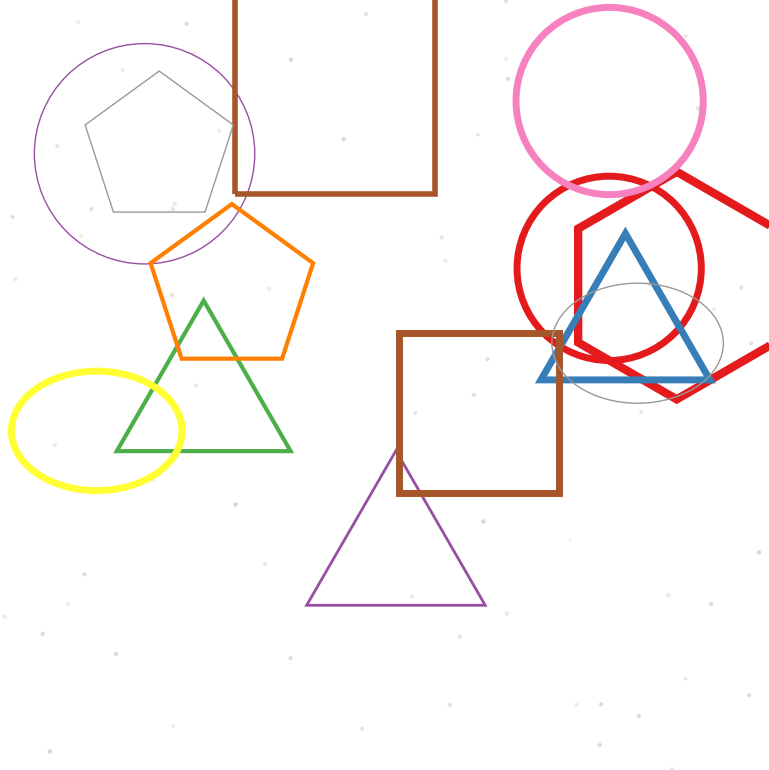[{"shape": "hexagon", "thickness": 3, "radius": 0.74, "center": [0.879, 0.629]}, {"shape": "circle", "thickness": 2.5, "radius": 0.6, "center": [0.791, 0.651]}, {"shape": "triangle", "thickness": 2.5, "radius": 0.63, "center": [0.812, 0.57]}, {"shape": "triangle", "thickness": 1.5, "radius": 0.65, "center": [0.265, 0.479]}, {"shape": "circle", "thickness": 0.5, "radius": 0.72, "center": [0.188, 0.8]}, {"shape": "triangle", "thickness": 1, "radius": 0.67, "center": [0.514, 0.281]}, {"shape": "pentagon", "thickness": 1.5, "radius": 0.55, "center": [0.301, 0.624]}, {"shape": "oval", "thickness": 2.5, "radius": 0.55, "center": [0.126, 0.44]}, {"shape": "square", "thickness": 2.5, "radius": 0.52, "center": [0.623, 0.464]}, {"shape": "square", "thickness": 2, "radius": 0.65, "center": [0.435, 0.877]}, {"shape": "circle", "thickness": 2.5, "radius": 0.61, "center": [0.792, 0.869]}, {"shape": "pentagon", "thickness": 0.5, "radius": 0.51, "center": [0.207, 0.806]}, {"shape": "oval", "thickness": 0.5, "radius": 0.56, "center": [0.828, 0.554]}]